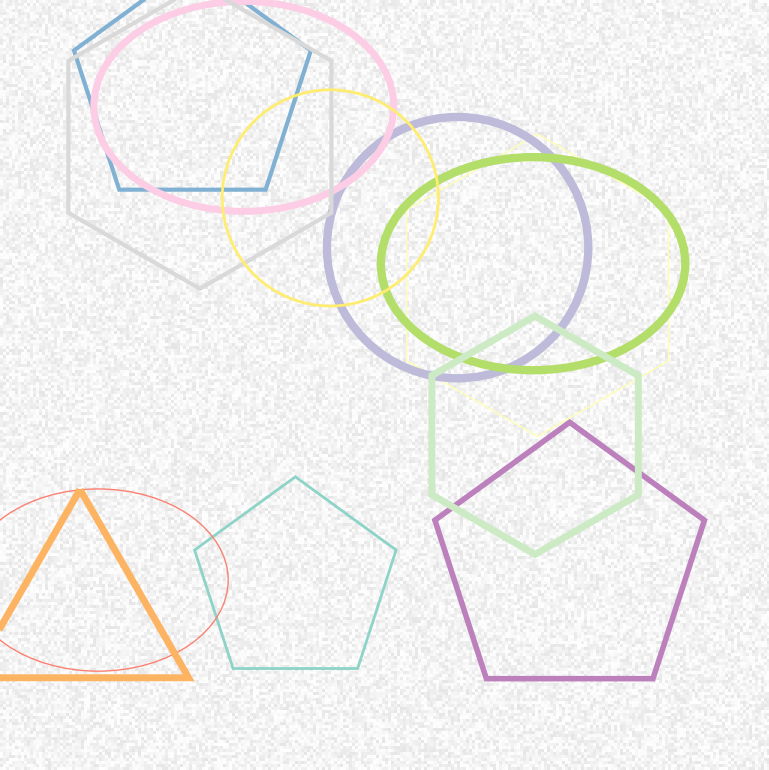[{"shape": "pentagon", "thickness": 1, "radius": 0.69, "center": [0.384, 0.243]}, {"shape": "hexagon", "thickness": 0.5, "radius": 0.98, "center": [0.698, 0.63]}, {"shape": "circle", "thickness": 3, "radius": 0.85, "center": [0.594, 0.678]}, {"shape": "oval", "thickness": 0.5, "radius": 0.85, "center": [0.127, 0.247]}, {"shape": "pentagon", "thickness": 1.5, "radius": 0.81, "center": [0.25, 0.885]}, {"shape": "triangle", "thickness": 2.5, "radius": 0.81, "center": [0.104, 0.201]}, {"shape": "oval", "thickness": 3, "radius": 0.99, "center": [0.692, 0.658]}, {"shape": "oval", "thickness": 2.5, "radius": 0.97, "center": [0.317, 0.862]}, {"shape": "hexagon", "thickness": 1.5, "radius": 0.99, "center": [0.26, 0.822]}, {"shape": "pentagon", "thickness": 2, "radius": 0.92, "center": [0.74, 0.268]}, {"shape": "hexagon", "thickness": 2.5, "radius": 0.77, "center": [0.695, 0.435]}, {"shape": "circle", "thickness": 1, "radius": 0.7, "center": [0.429, 0.743]}]